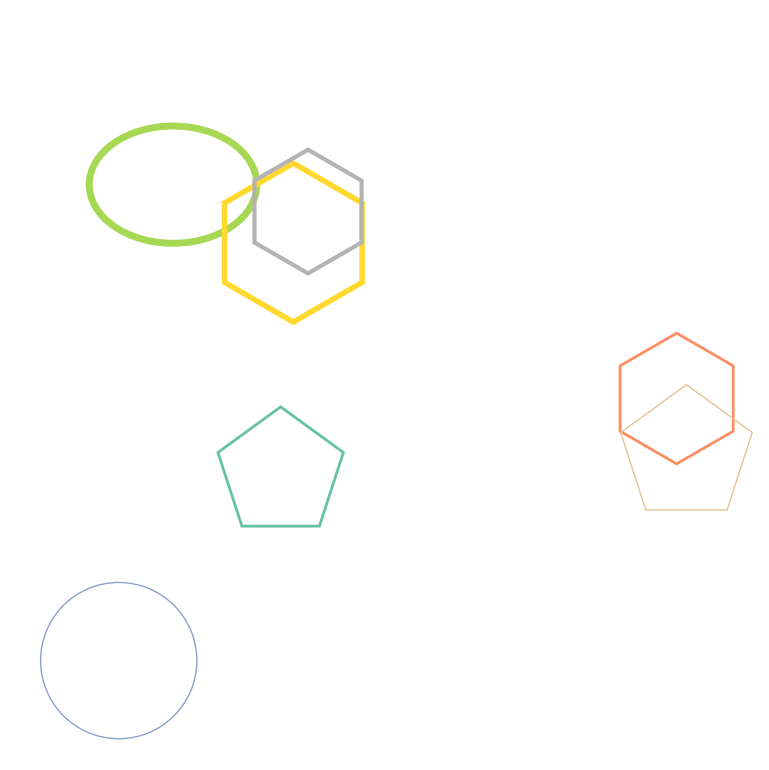[{"shape": "pentagon", "thickness": 1, "radius": 0.43, "center": [0.364, 0.386]}, {"shape": "hexagon", "thickness": 1, "radius": 0.42, "center": [0.879, 0.482]}, {"shape": "circle", "thickness": 0.5, "radius": 0.51, "center": [0.154, 0.142]}, {"shape": "oval", "thickness": 2.5, "radius": 0.54, "center": [0.225, 0.76]}, {"shape": "hexagon", "thickness": 2, "radius": 0.52, "center": [0.381, 0.685]}, {"shape": "pentagon", "thickness": 0.5, "radius": 0.45, "center": [0.891, 0.411]}, {"shape": "hexagon", "thickness": 1.5, "radius": 0.4, "center": [0.4, 0.725]}]